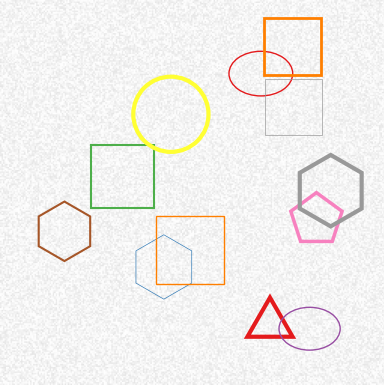[{"shape": "triangle", "thickness": 3, "radius": 0.34, "center": [0.701, 0.159]}, {"shape": "oval", "thickness": 1, "radius": 0.41, "center": [0.678, 0.809]}, {"shape": "hexagon", "thickness": 0.5, "radius": 0.42, "center": [0.426, 0.307]}, {"shape": "square", "thickness": 1.5, "radius": 0.41, "center": [0.318, 0.541]}, {"shape": "oval", "thickness": 1, "radius": 0.4, "center": [0.804, 0.146]}, {"shape": "square", "thickness": 1, "radius": 0.44, "center": [0.493, 0.35]}, {"shape": "square", "thickness": 2, "radius": 0.37, "center": [0.76, 0.879]}, {"shape": "circle", "thickness": 3, "radius": 0.49, "center": [0.444, 0.703]}, {"shape": "hexagon", "thickness": 1.5, "radius": 0.39, "center": [0.167, 0.399]}, {"shape": "pentagon", "thickness": 2.5, "radius": 0.35, "center": [0.822, 0.43]}, {"shape": "square", "thickness": 0.5, "radius": 0.37, "center": [0.762, 0.722]}, {"shape": "hexagon", "thickness": 3, "radius": 0.46, "center": [0.859, 0.505]}]